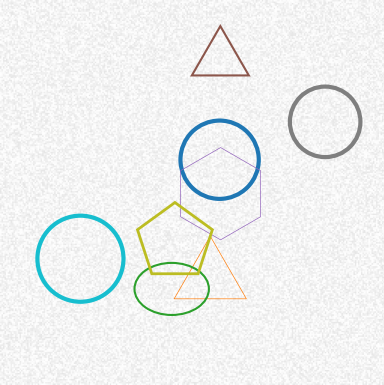[{"shape": "circle", "thickness": 3, "radius": 0.51, "center": [0.57, 0.585]}, {"shape": "triangle", "thickness": 0.5, "radius": 0.54, "center": [0.546, 0.278]}, {"shape": "oval", "thickness": 1.5, "radius": 0.48, "center": [0.446, 0.25]}, {"shape": "hexagon", "thickness": 0.5, "radius": 0.6, "center": [0.573, 0.497]}, {"shape": "triangle", "thickness": 1.5, "radius": 0.43, "center": [0.572, 0.847]}, {"shape": "circle", "thickness": 3, "radius": 0.46, "center": [0.845, 0.684]}, {"shape": "pentagon", "thickness": 2, "radius": 0.51, "center": [0.454, 0.372]}, {"shape": "circle", "thickness": 3, "radius": 0.56, "center": [0.209, 0.328]}]